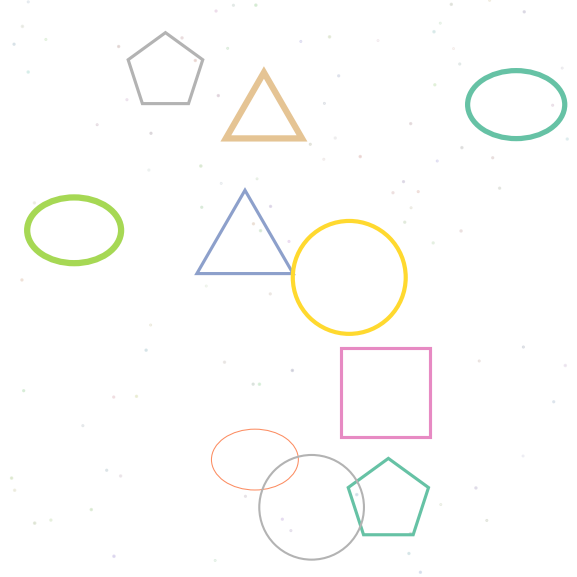[{"shape": "pentagon", "thickness": 1.5, "radius": 0.37, "center": [0.672, 0.132]}, {"shape": "oval", "thickness": 2.5, "radius": 0.42, "center": [0.894, 0.818]}, {"shape": "oval", "thickness": 0.5, "radius": 0.38, "center": [0.441, 0.203]}, {"shape": "triangle", "thickness": 1.5, "radius": 0.48, "center": [0.424, 0.574]}, {"shape": "square", "thickness": 1.5, "radius": 0.38, "center": [0.668, 0.32]}, {"shape": "oval", "thickness": 3, "radius": 0.41, "center": [0.128, 0.6]}, {"shape": "circle", "thickness": 2, "radius": 0.49, "center": [0.605, 0.519]}, {"shape": "triangle", "thickness": 3, "radius": 0.38, "center": [0.457, 0.798]}, {"shape": "circle", "thickness": 1, "radius": 0.45, "center": [0.54, 0.121]}, {"shape": "pentagon", "thickness": 1.5, "radius": 0.34, "center": [0.287, 0.875]}]